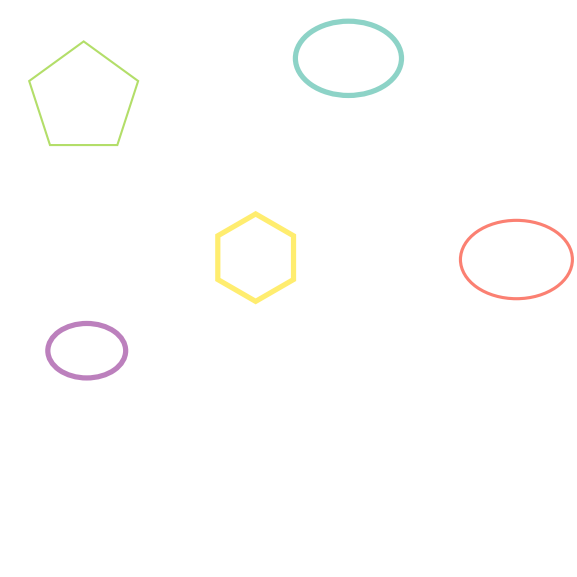[{"shape": "oval", "thickness": 2.5, "radius": 0.46, "center": [0.603, 0.898]}, {"shape": "oval", "thickness": 1.5, "radius": 0.48, "center": [0.894, 0.55]}, {"shape": "pentagon", "thickness": 1, "radius": 0.5, "center": [0.145, 0.828]}, {"shape": "oval", "thickness": 2.5, "radius": 0.34, "center": [0.15, 0.392]}, {"shape": "hexagon", "thickness": 2.5, "radius": 0.38, "center": [0.443, 0.553]}]